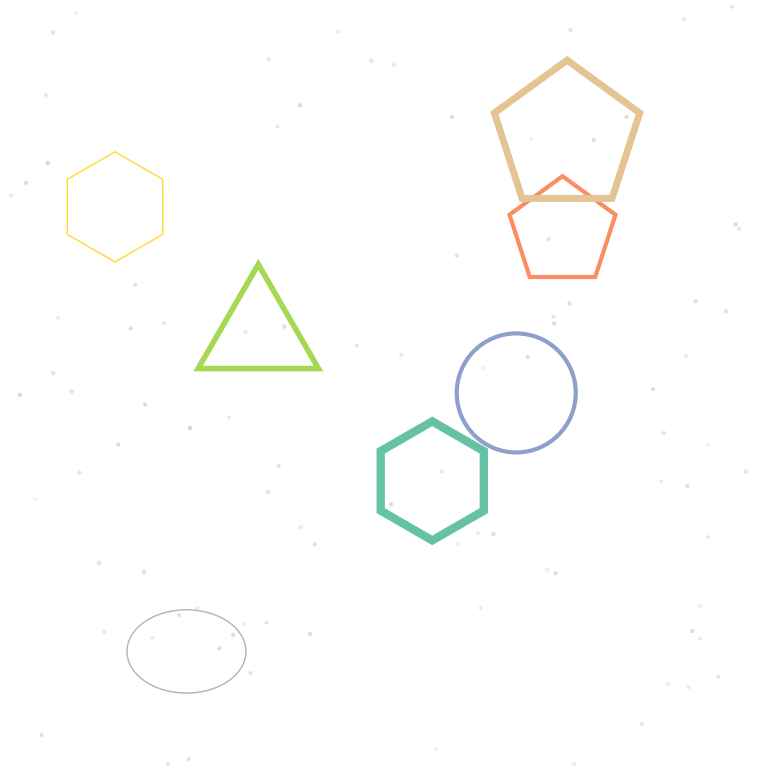[{"shape": "hexagon", "thickness": 3, "radius": 0.39, "center": [0.561, 0.375]}, {"shape": "pentagon", "thickness": 1.5, "radius": 0.36, "center": [0.731, 0.699]}, {"shape": "circle", "thickness": 1.5, "radius": 0.39, "center": [0.67, 0.49]}, {"shape": "triangle", "thickness": 2, "radius": 0.45, "center": [0.335, 0.566]}, {"shape": "hexagon", "thickness": 0.5, "radius": 0.36, "center": [0.149, 0.731]}, {"shape": "pentagon", "thickness": 2.5, "radius": 0.5, "center": [0.736, 0.823]}, {"shape": "oval", "thickness": 0.5, "radius": 0.39, "center": [0.242, 0.154]}]